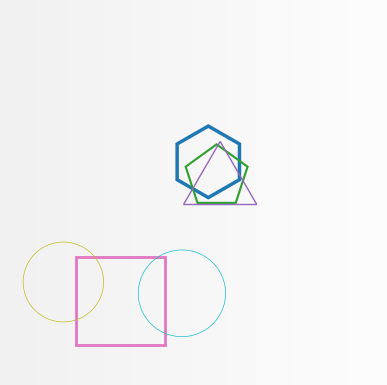[{"shape": "hexagon", "thickness": 2.5, "radius": 0.46, "center": [0.538, 0.58]}, {"shape": "pentagon", "thickness": 1.5, "radius": 0.42, "center": [0.559, 0.541]}, {"shape": "triangle", "thickness": 1, "radius": 0.55, "center": [0.568, 0.523]}, {"shape": "square", "thickness": 2, "radius": 0.57, "center": [0.31, 0.218]}, {"shape": "circle", "thickness": 0.5, "radius": 0.52, "center": [0.164, 0.268]}, {"shape": "circle", "thickness": 0.5, "radius": 0.56, "center": [0.469, 0.238]}]